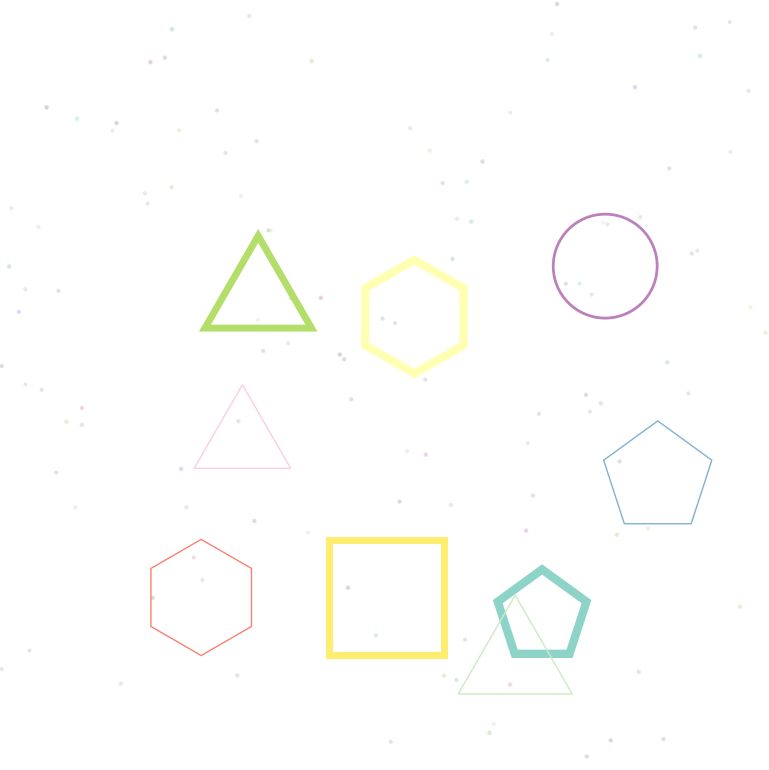[{"shape": "pentagon", "thickness": 3, "radius": 0.3, "center": [0.704, 0.2]}, {"shape": "hexagon", "thickness": 3, "radius": 0.37, "center": [0.538, 0.589]}, {"shape": "hexagon", "thickness": 0.5, "radius": 0.38, "center": [0.261, 0.224]}, {"shape": "pentagon", "thickness": 0.5, "radius": 0.37, "center": [0.854, 0.38]}, {"shape": "triangle", "thickness": 2.5, "radius": 0.4, "center": [0.335, 0.614]}, {"shape": "triangle", "thickness": 0.5, "radius": 0.36, "center": [0.315, 0.428]}, {"shape": "circle", "thickness": 1, "radius": 0.34, "center": [0.786, 0.654]}, {"shape": "triangle", "thickness": 0.5, "radius": 0.43, "center": [0.669, 0.141]}, {"shape": "square", "thickness": 2.5, "radius": 0.37, "center": [0.502, 0.224]}]